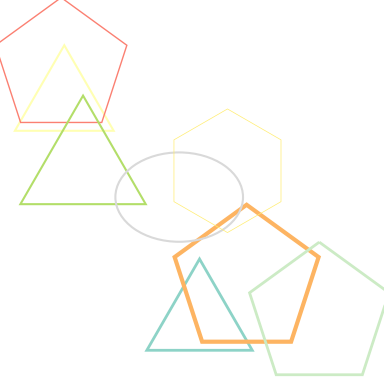[{"shape": "triangle", "thickness": 2, "radius": 0.79, "center": [0.518, 0.169]}, {"shape": "triangle", "thickness": 1.5, "radius": 0.74, "center": [0.167, 0.734]}, {"shape": "pentagon", "thickness": 1, "radius": 0.9, "center": [0.159, 0.827]}, {"shape": "pentagon", "thickness": 3, "radius": 0.98, "center": [0.641, 0.272]}, {"shape": "triangle", "thickness": 1.5, "radius": 0.94, "center": [0.216, 0.564]}, {"shape": "oval", "thickness": 1.5, "radius": 0.83, "center": [0.465, 0.488]}, {"shape": "pentagon", "thickness": 2, "radius": 0.95, "center": [0.829, 0.181]}, {"shape": "hexagon", "thickness": 0.5, "radius": 0.8, "center": [0.591, 0.556]}]